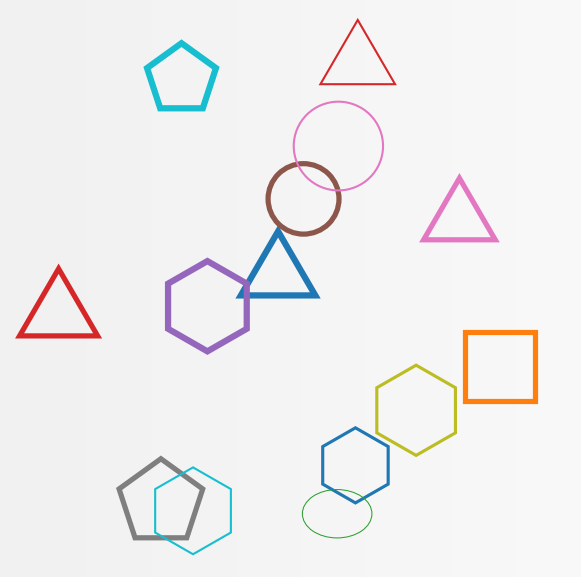[{"shape": "triangle", "thickness": 3, "radius": 0.37, "center": [0.478, 0.525]}, {"shape": "hexagon", "thickness": 1.5, "radius": 0.33, "center": [0.612, 0.193]}, {"shape": "square", "thickness": 2.5, "radius": 0.3, "center": [0.86, 0.364]}, {"shape": "oval", "thickness": 0.5, "radius": 0.3, "center": [0.58, 0.11]}, {"shape": "triangle", "thickness": 1, "radius": 0.37, "center": [0.615, 0.89]}, {"shape": "triangle", "thickness": 2.5, "radius": 0.39, "center": [0.101, 0.456]}, {"shape": "hexagon", "thickness": 3, "radius": 0.39, "center": [0.357, 0.469]}, {"shape": "circle", "thickness": 2.5, "radius": 0.3, "center": [0.522, 0.655]}, {"shape": "circle", "thickness": 1, "radius": 0.38, "center": [0.582, 0.746]}, {"shape": "triangle", "thickness": 2.5, "radius": 0.36, "center": [0.79, 0.619]}, {"shape": "pentagon", "thickness": 2.5, "radius": 0.38, "center": [0.277, 0.129]}, {"shape": "hexagon", "thickness": 1.5, "radius": 0.39, "center": [0.716, 0.289]}, {"shape": "hexagon", "thickness": 1, "radius": 0.38, "center": [0.332, 0.115]}, {"shape": "pentagon", "thickness": 3, "radius": 0.31, "center": [0.312, 0.862]}]